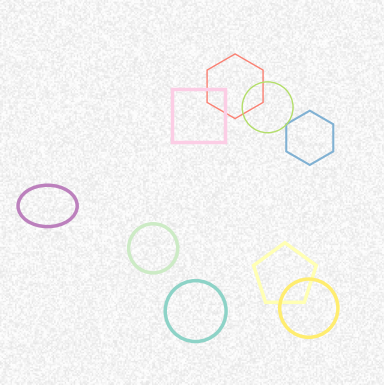[{"shape": "circle", "thickness": 2.5, "radius": 0.4, "center": [0.508, 0.192]}, {"shape": "pentagon", "thickness": 2.5, "radius": 0.43, "center": [0.74, 0.284]}, {"shape": "hexagon", "thickness": 1, "radius": 0.42, "center": [0.611, 0.776]}, {"shape": "hexagon", "thickness": 1.5, "radius": 0.35, "center": [0.805, 0.642]}, {"shape": "circle", "thickness": 1, "radius": 0.33, "center": [0.695, 0.721]}, {"shape": "square", "thickness": 2.5, "radius": 0.34, "center": [0.516, 0.701]}, {"shape": "oval", "thickness": 2.5, "radius": 0.38, "center": [0.124, 0.465]}, {"shape": "circle", "thickness": 2.5, "radius": 0.32, "center": [0.398, 0.355]}, {"shape": "circle", "thickness": 2.5, "radius": 0.38, "center": [0.802, 0.2]}]